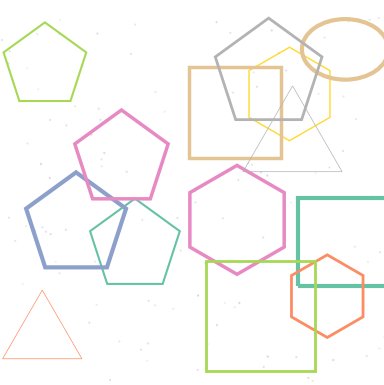[{"shape": "pentagon", "thickness": 1.5, "radius": 0.61, "center": [0.35, 0.362]}, {"shape": "square", "thickness": 3, "radius": 0.57, "center": [0.89, 0.371]}, {"shape": "triangle", "thickness": 0.5, "radius": 0.59, "center": [0.11, 0.128]}, {"shape": "hexagon", "thickness": 2, "radius": 0.54, "center": [0.85, 0.231]}, {"shape": "pentagon", "thickness": 3, "radius": 0.68, "center": [0.198, 0.416]}, {"shape": "hexagon", "thickness": 2.5, "radius": 0.71, "center": [0.616, 0.429]}, {"shape": "pentagon", "thickness": 2.5, "radius": 0.64, "center": [0.316, 0.587]}, {"shape": "pentagon", "thickness": 1.5, "radius": 0.56, "center": [0.117, 0.829]}, {"shape": "square", "thickness": 2, "radius": 0.71, "center": [0.676, 0.179]}, {"shape": "hexagon", "thickness": 1, "radius": 0.61, "center": [0.752, 0.756]}, {"shape": "oval", "thickness": 3, "radius": 0.56, "center": [0.897, 0.872]}, {"shape": "square", "thickness": 2.5, "radius": 0.6, "center": [0.61, 0.708]}, {"shape": "triangle", "thickness": 0.5, "radius": 0.74, "center": [0.76, 0.628]}, {"shape": "pentagon", "thickness": 2, "radius": 0.73, "center": [0.698, 0.807]}]